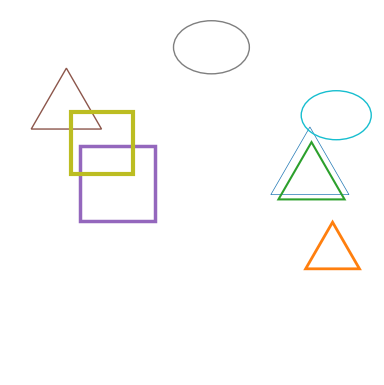[{"shape": "triangle", "thickness": 0.5, "radius": 0.59, "center": [0.805, 0.553]}, {"shape": "triangle", "thickness": 2, "radius": 0.4, "center": [0.864, 0.342]}, {"shape": "triangle", "thickness": 1.5, "radius": 0.5, "center": [0.809, 0.532]}, {"shape": "square", "thickness": 2.5, "radius": 0.49, "center": [0.305, 0.523]}, {"shape": "triangle", "thickness": 1, "radius": 0.53, "center": [0.172, 0.718]}, {"shape": "oval", "thickness": 1, "radius": 0.49, "center": [0.549, 0.877]}, {"shape": "square", "thickness": 3, "radius": 0.4, "center": [0.265, 0.628]}, {"shape": "oval", "thickness": 1, "radius": 0.45, "center": [0.873, 0.701]}]